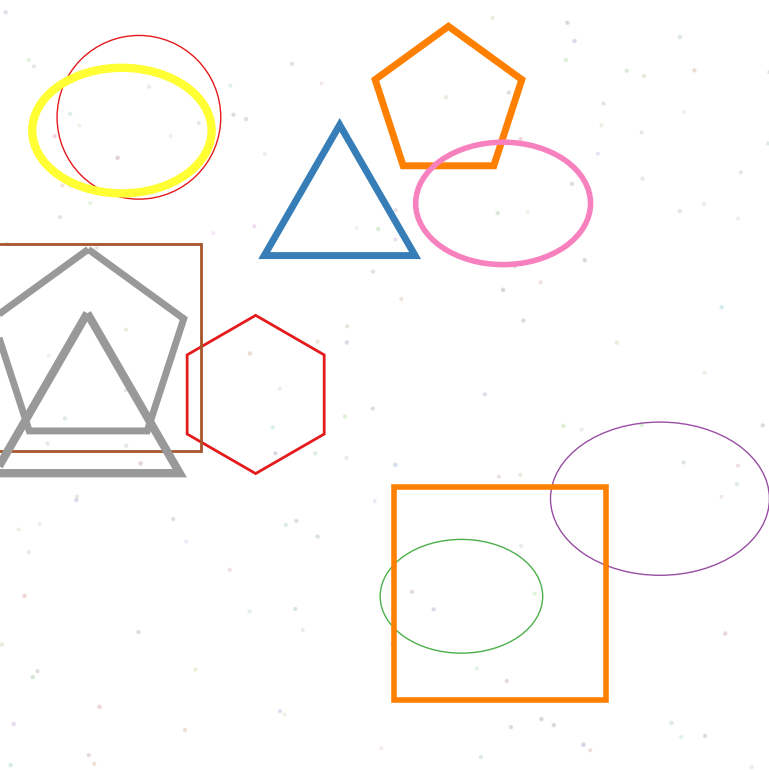[{"shape": "hexagon", "thickness": 1, "radius": 0.51, "center": [0.332, 0.488]}, {"shape": "circle", "thickness": 0.5, "radius": 0.53, "center": [0.18, 0.848]}, {"shape": "triangle", "thickness": 2.5, "radius": 0.57, "center": [0.441, 0.725]}, {"shape": "oval", "thickness": 0.5, "radius": 0.53, "center": [0.599, 0.226]}, {"shape": "oval", "thickness": 0.5, "radius": 0.71, "center": [0.857, 0.352]}, {"shape": "pentagon", "thickness": 2.5, "radius": 0.5, "center": [0.582, 0.866]}, {"shape": "square", "thickness": 2, "radius": 0.69, "center": [0.649, 0.229]}, {"shape": "oval", "thickness": 3, "radius": 0.58, "center": [0.158, 0.83]}, {"shape": "square", "thickness": 1, "radius": 0.67, "center": [0.127, 0.549]}, {"shape": "oval", "thickness": 2, "radius": 0.57, "center": [0.653, 0.736]}, {"shape": "triangle", "thickness": 3, "radius": 0.69, "center": [0.113, 0.455]}, {"shape": "pentagon", "thickness": 2.5, "radius": 0.65, "center": [0.115, 0.546]}]